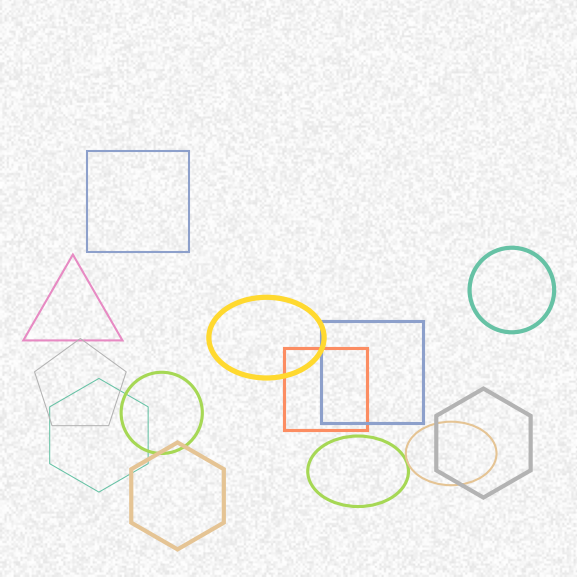[{"shape": "circle", "thickness": 2, "radius": 0.37, "center": [0.886, 0.497]}, {"shape": "hexagon", "thickness": 0.5, "radius": 0.49, "center": [0.171, 0.245]}, {"shape": "square", "thickness": 1.5, "radius": 0.36, "center": [0.563, 0.326]}, {"shape": "square", "thickness": 1, "radius": 0.44, "center": [0.239, 0.651]}, {"shape": "square", "thickness": 1.5, "radius": 0.44, "center": [0.645, 0.355]}, {"shape": "triangle", "thickness": 1, "radius": 0.5, "center": [0.126, 0.459]}, {"shape": "oval", "thickness": 1.5, "radius": 0.44, "center": [0.62, 0.183]}, {"shape": "circle", "thickness": 1.5, "radius": 0.35, "center": [0.28, 0.284]}, {"shape": "oval", "thickness": 2.5, "radius": 0.5, "center": [0.461, 0.414]}, {"shape": "hexagon", "thickness": 2, "radius": 0.46, "center": [0.307, 0.14]}, {"shape": "oval", "thickness": 1, "radius": 0.39, "center": [0.781, 0.214]}, {"shape": "hexagon", "thickness": 2, "radius": 0.47, "center": [0.837, 0.232]}, {"shape": "pentagon", "thickness": 0.5, "radius": 0.42, "center": [0.139, 0.33]}]